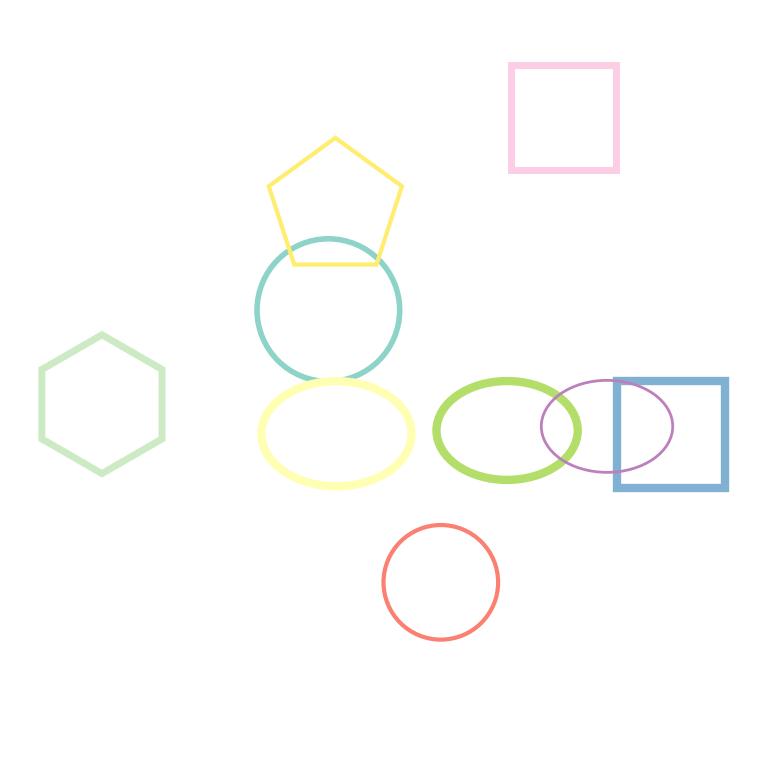[{"shape": "circle", "thickness": 2, "radius": 0.46, "center": [0.426, 0.597]}, {"shape": "oval", "thickness": 3, "radius": 0.49, "center": [0.437, 0.437]}, {"shape": "circle", "thickness": 1.5, "radius": 0.37, "center": [0.572, 0.244]}, {"shape": "square", "thickness": 3, "radius": 0.35, "center": [0.871, 0.436]}, {"shape": "oval", "thickness": 3, "radius": 0.46, "center": [0.659, 0.441]}, {"shape": "square", "thickness": 2.5, "radius": 0.34, "center": [0.732, 0.847]}, {"shape": "oval", "thickness": 1, "radius": 0.43, "center": [0.788, 0.446]}, {"shape": "hexagon", "thickness": 2.5, "radius": 0.45, "center": [0.132, 0.475]}, {"shape": "pentagon", "thickness": 1.5, "radius": 0.45, "center": [0.436, 0.73]}]